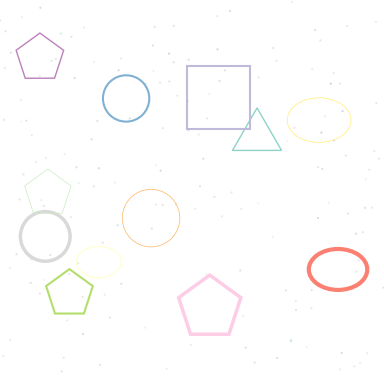[{"shape": "triangle", "thickness": 1, "radius": 0.37, "center": [0.668, 0.646]}, {"shape": "oval", "thickness": 0.5, "radius": 0.29, "center": [0.257, 0.319]}, {"shape": "square", "thickness": 1.5, "radius": 0.41, "center": [0.568, 0.747]}, {"shape": "oval", "thickness": 3, "radius": 0.38, "center": [0.878, 0.3]}, {"shape": "circle", "thickness": 1.5, "radius": 0.3, "center": [0.328, 0.744]}, {"shape": "circle", "thickness": 0.5, "radius": 0.37, "center": [0.392, 0.433]}, {"shape": "pentagon", "thickness": 1.5, "radius": 0.32, "center": [0.18, 0.237]}, {"shape": "pentagon", "thickness": 2.5, "radius": 0.42, "center": [0.545, 0.201]}, {"shape": "circle", "thickness": 2.5, "radius": 0.32, "center": [0.118, 0.386]}, {"shape": "pentagon", "thickness": 1, "radius": 0.32, "center": [0.104, 0.849]}, {"shape": "pentagon", "thickness": 0.5, "radius": 0.32, "center": [0.124, 0.497]}, {"shape": "oval", "thickness": 0.5, "radius": 0.41, "center": [0.829, 0.688]}]